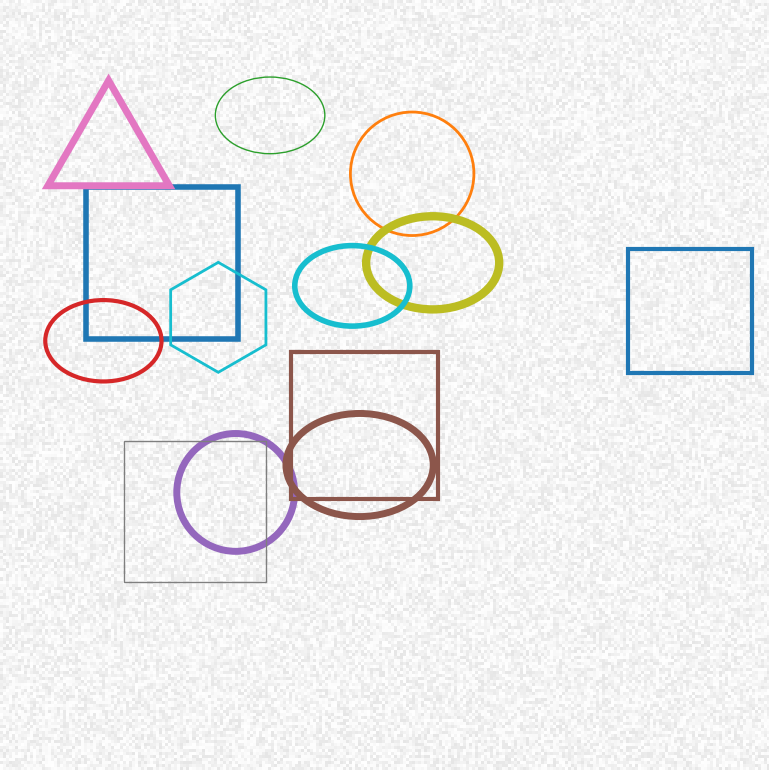[{"shape": "square", "thickness": 2, "radius": 0.49, "center": [0.21, 0.658]}, {"shape": "square", "thickness": 1.5, "radius": 0.4, "center": [0.896, 0.596]}, {"shape": "circle", "thickness": 1, "radius": 0.4, "center": [0.535, 0.774]}, {"shape": "oval", "thickness": 0.5, "radius": 0.36, "center": [0.351, 0.85]}, {"shape": "oval", "thickness": 1.5, "radius": 0.38, "center": [0.134, 0.557]}, {"shape": "circle", "thickness": 2.5, "radius": 0.38, "center": [0.306, 0.36]}, {"shape": "square", "thickness": 1.5, "radius": 0.48, "center": [0.473, 0.447]}, {"shape": "oval", "thickness": 2.5, "radius": 0.48, "center": [0.467, 0.396]}, {"shape": "triangle", "thickness": 2.5, "radius": 0.46, "center": [0.141, 0.804]}, {"shape": "square", "thickness": 0.5, "radius": 0.46, "center": [0.253, 0.336]}, {"shape": "oval", "thickness": 3, "radius": 0.43, "center": [0.562, 0.659]}, {"shape": "oval", "thickness": 2, "radius": 0.37, "center": [0.458, 0.629]}, {"shape": "hexagon", "thickness": 1, "radius": 0.36, "center": [0.283, 0.588]}]